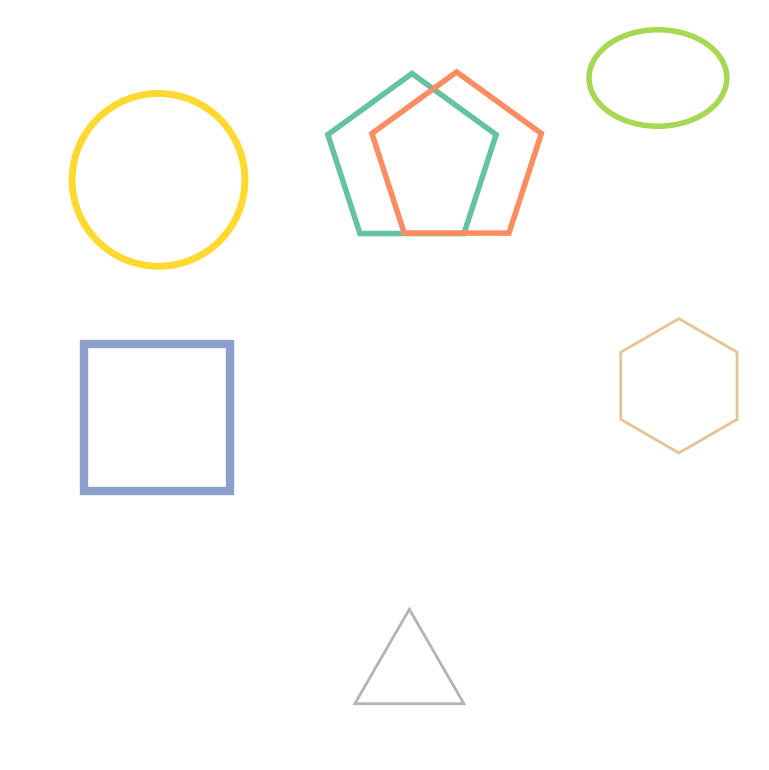[{"shape": "pentagon", "thickness": 2, "radius": 0.57, "center": [0.535, 0.79]}, {"shape": "pentagon", "thickness": 2, "radius": 0.58, "center": [0.593, 0.791]}, {"shape": "square", "thickness": 3, "radius": 0.48, "center": [0.204, 0.458]}, {"shape": "oval", "thickness": 2, "radius": 0.45, "center": [0.854, 0.899]}, {"shape": "circle", "thickness": 2.5, "radius": 0.56, "center": [0.206, 0.766]}, {"shape": "hexagon", "thickness": 1, "radius": 0.44, "center": [0.882, 0.499]}, {"shape": "triangle", "thickness": 1, "radius": 0.41, "center": [0.532, 0.127]}]